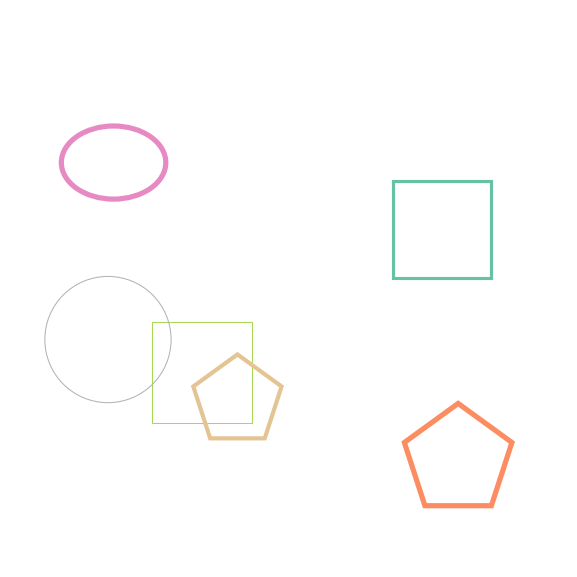[{"shape": "square", "thickness": 1.5, "radius": 0.42, "center": [0.766, 0.602]}, {"shape": "pentagon", "thickness": 2.5, "radius": 0.49, "center": [0.793, 0.203]}, {"shape": "oval", "thickness": 2.5, "radius": 0.45, "center": [0.197, 0.718]}, {"shape": "square", "thickness": 0.5, "radius": 0.44, "center": [0.35, 0.354]}, {"shape": "pentagon", "thickness": 2, "radius": 0.4, "center": [0.411, 0.305]}, {"shape": "circle", "thickness": 0.5, "radius": 0.55, "center": [0.187, 0.411]}]